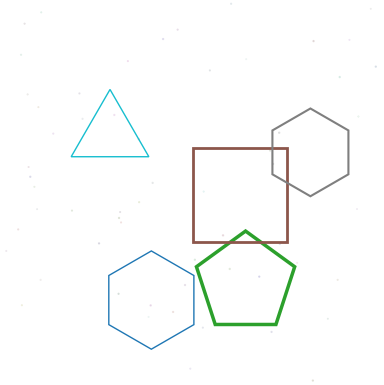[{"shape": "hexagon", "thickness": 1, "radius": 0.64, "center": [0.393, 0.221]}, {"shape": "pentagon", "thickness": 2.5, "radius": 0.67, "center": [0.638, 0.266]}, {"shape": "square", "thickness": 2, "radius": 0.61, "center": [0.624, 0.494]}, {"shape": "hexagon", "thickness": 1.5, "radius": 0.57, "center": [0.806, 0.604]}, {"shape": "triangle", "thickness": 1, "radius": 0.58, "center": [0.286, 0.651]}]